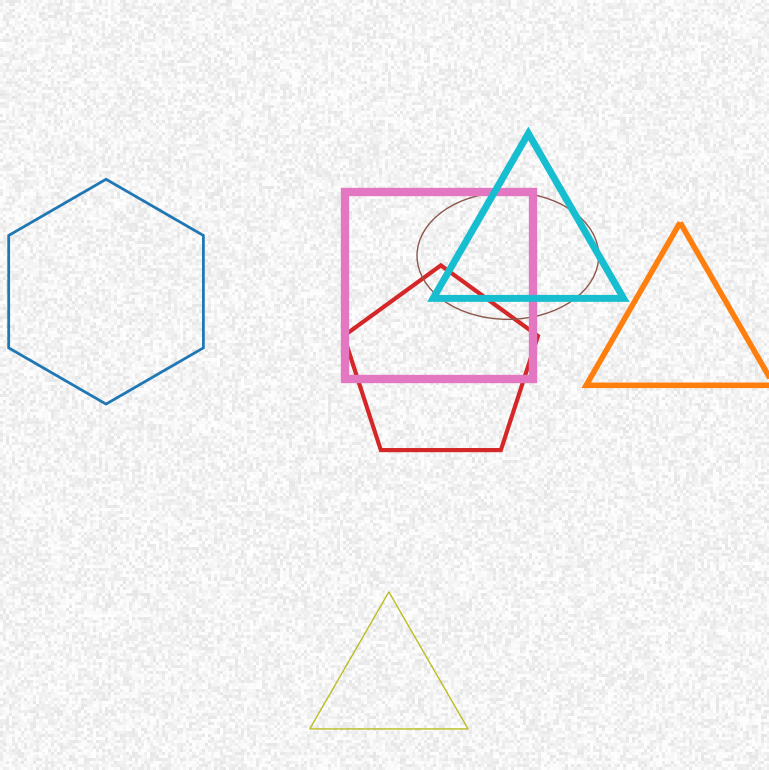[{"shape": "hexagon", "thickness": 1, "radius": 0.73, "center": [0.138, 0.621]}, {"shape": "triangle", "thickness": 2, "radius": 0.7, "center": [0.883, 0.57]}, {"shape": "pentagon", "thickness": 1.5, "radius": 0.66, "center": [0.573, 0.523]}, {"shape": "oval", "thickness": 0.5, "radius": 0.59, "center": [0.66, 0.668]}, {"shape": "square", "thickness": 3, "radius": 0.61, "center": [0.57, 0.629]}, {"shape": "triangle", "thickness": 0.5, "radius": 0.59, "center": [0.505, 0.113]}, {"shape": "triangle", "thickness": 2.5, "radius": 0.71, "center": [0.686, 0.684]}]